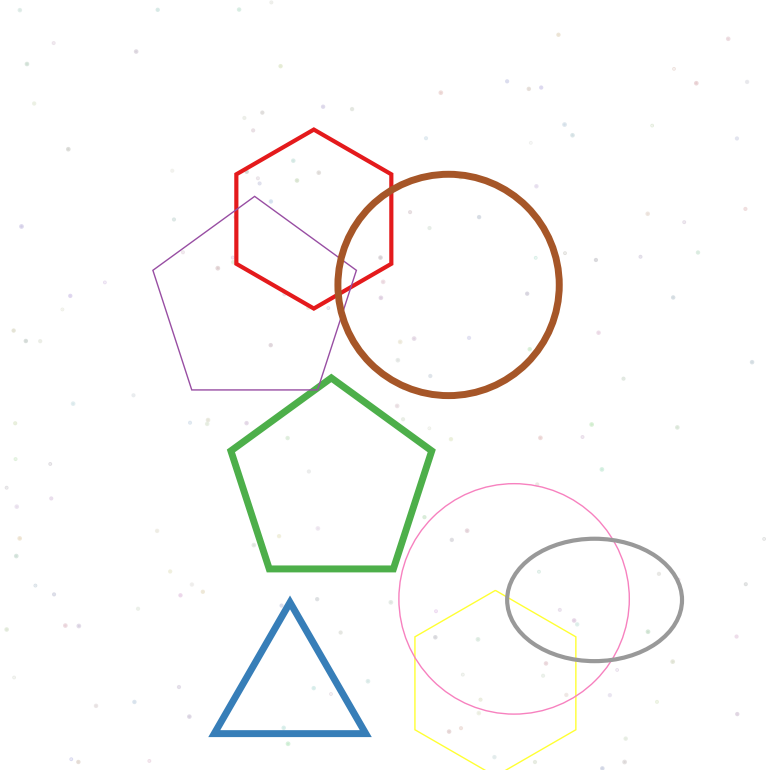[{"shape": "hexagon", "thickness": 1.5, "radius": 0.58, "center": [0.408, 0.716]}, {"shape": "triangle", "thickness": 2.5, "radius": 0.57, "center": [0.377, 0.104]}, {"shape": "pentagon", "thickness": 2.5, "radius": 0.69, "center": [0.43, 0.372]}, {"shape": "pentagon", "thickness": 0.5, "radius": 0.69, "center": [0.331, 0.606]}, {"shape": "hexagon", "thickness": 0.5, "radius": 0.6, "center": [0.643, 0.113]}, {"shape": "circle", "thickness": 2.5, "radius": 0.72, "center": [0.583, 0.63]}, {"shape": "circle", "thickness": 0.5, "radius": 0.75, "center": [0.668, 0.222]}, {"shape": "oval", "thickness": 1.5, "radius": 0.57, "center": [0.772, 0.221]}]